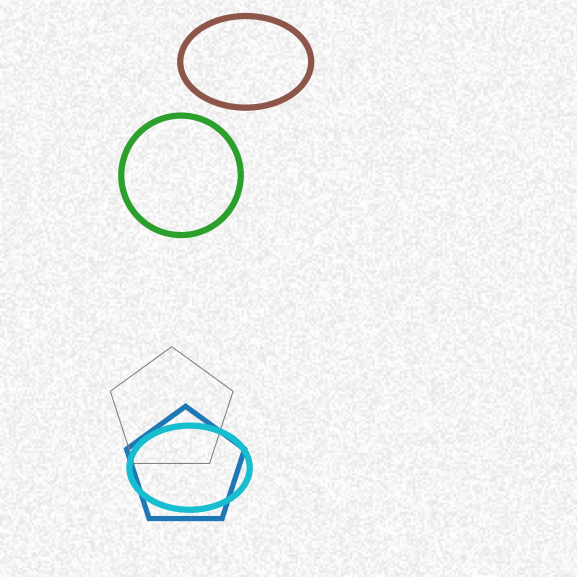[{"shape": "pentagon", "thickness": 2.5, "radius": 0.54, "center": [0.321, 0.188]}, {"shape": "circle", "thickness": 3, "radius": 0.52, "center": [0.313, 0.696]}, {"shape": "oval", "thickness": 3, "radius": 0.57, "center": [0.425, 0.892]}, {"shape": "pentagon", "thickness": 0.5, "radius": 0.56, "center": [0.297, 0.287]}, {"shape": "oval", "thickness": 3, "radius": 0.52, "center": [0.328, 0.189]}]